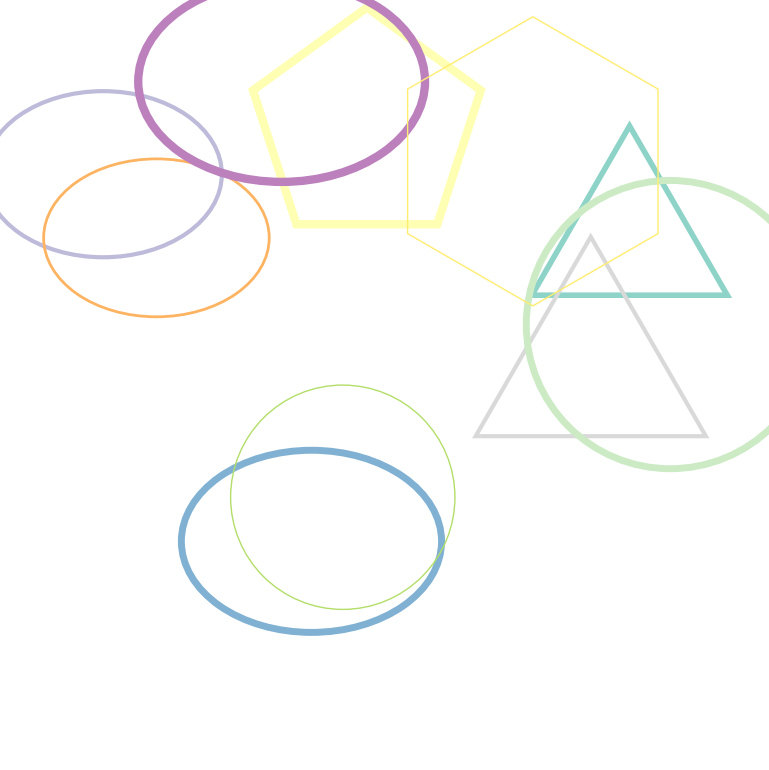[{"shape": "triangle", "thickness": 2, "radius": 0.73, "center": [0.818, 0.69]}, {"shape": "pentagon", "thickness": 3, "radius": 0.78, "center": [0.476, 0.835]}, {"shape": "oval", "thickness": 1.5, "radius": 0.77, "center": [0.134, 0.774]}, {"shape": "oval", "thickness": 2.5, "radius": 0.84, "center": [0.404, 0.297]}, {"shape": "oval", "thickness": 1, "radius": 0.73, "center": [0.203, 0.691]}, {"shape": "circle", "thickness": 0.5, "radius": 0.73, "center": [0.445, 0.354]}, {"shape": "triangle", "thickness": 1.5, "radius": 0.86, "center": [0.767, 0.52]}, {"shape": "oval", "thickness": 3, "radius": 0.93, "center": [0.366, 0.894]}, {"shape": "circle", "thickness": 2.5, "radius": 0.94, "center": [0.871, 0.578]}, {"shape": "hexagon", "thickness": 0.5, "radius": 0.94, "center": [0.692, 0.79]}]